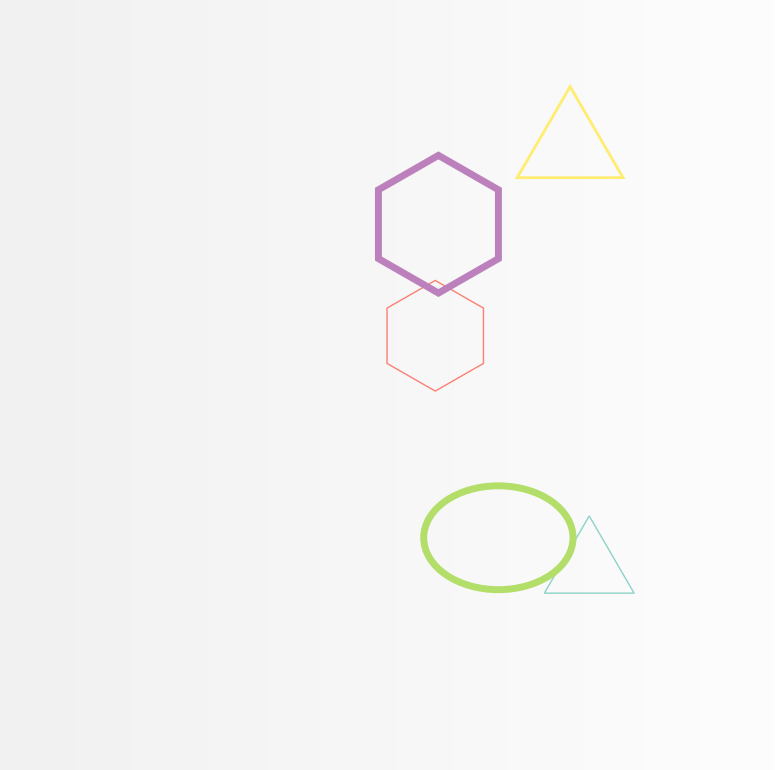[{"shape": "triangle", "thickness": 0.5, "radius": 0.33, "center": [0.76, 0.263]}, {"shape": "hexagon", "thickness": 0.5, "radius": 0.36, "center": [0.562, 0.564]}, {"shape": "oval", "thickness": 2.5, "radius": 0.48, "center": [0.643, 0.302]}, {"shape": "hexagon", "thickness": 2.5, "radius": 0.45, "center": [0.566, 0.709]}, {"shape": "triangle", "thickness": 1, "radius": 0.39, "center": [0.736, 0.809]}]